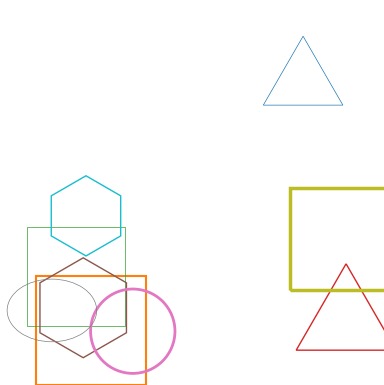[{"shape": "triangle", "thickness": 0.5, "radius": 0.6, "center": [0.787, 0.787]}, {"shape": "square", "thickness": 1.5, "radius": 0.71, "center": [0.237, 0.141]}, {"shape": "square", "thickness": 0.5, "radius": 0.64, "center": [0.198, 0.281]}, {"shape": "triangle", "thickness": 1, "radius": 0.75, "center": [0.899, 0.165]}, {"shape": "hexagon", "thickness": 1, "radius": 0.65, "center": [0.216, 0.201]}, {"shape": "circle", "thickness": 2, "radius": 0.55, "center": [0.345, 0.14]}, {"shape": "oval", "thickness": 0.5, "radius": 0.58, "center": [0.135, 0.194]}, {"shape": "square", "thickness": 2.5, "radius": 0.66, "center": [0.885, 0.379]}, {"shape": "hexagon", "thickness": 1, "radius": 0.52, "center": [0.223, 0.439]}]